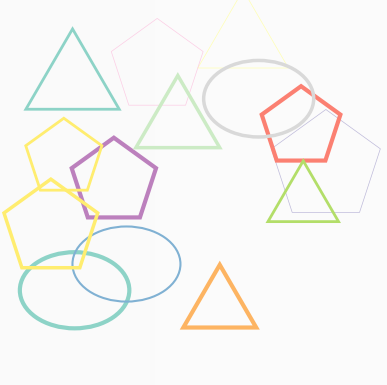[{"shape": "triangle", "thickness": 2, "radius": 0.7, "center": [0.187, 0.786]}, {"shape": "oval", "thickness": 3, "radius": 0.71, "center": [0.192, 0.246]}, {"shape": "triangle", "thickness": 0.5, "radius": 0.68, "center": [0.627, 0.891]}, {"shape": "pentagon", "thickness": 0.5, "radius": 0.74, "center": [0.841, 0.568]}, {"shape": "pentagon", "thickness": 3, "radius": 0.53, "center": [0.777, 0.669]}, {"shape": "oval", "thickness": 1.5, "radius": 0.7, "center": [0.326, 0.314]}, {"shape": "triangle", "thickness": 3, "radius": 0.54, "center": [0.567, 0.204]}, {"shape": "triangle", "thickness": 2, "radius": 0.53, "center": [0.783, 0.477]}, {"shape": "pentagon", "thickness": 0.5, "radius": 0.62, "center": [0.406, 0.828]}, {"shape": "oval", "thickness": 2.5, "radius": 0.71, "center": [0.668, 0.744]}, {"shape": "pentagon", "thickness": 3, "radius": 0.57, "center": [0.294, 0.528]}, {"shape": "triangle", "thickness": 2.5, "radius": 0.62, "center": [0.459, 0.679]}, {"shape": "pentagon", "thickness": 2.5, "radius": 0.64, "center": [0.131, 0.408]}, {"shape": "pentagon", "thickness": 2, "radius": 0.52, "center": [0.165, 0.59]}]